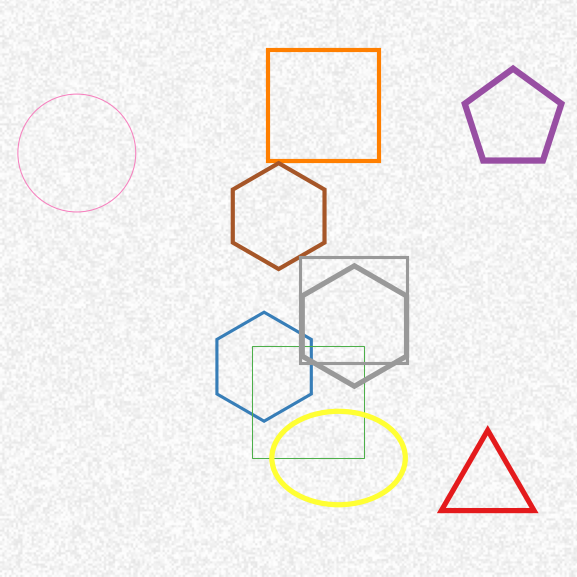[{"shape": "triangle", "thickness": 2.5, "radius": 0.46, "center": [0.845, 0.161]}, {"shape": "hexagon", "thickness": 1.5, "radius": 0.47, "center": [0.457, 0.364]}, {"shape": "square", "thickness": 0.5, "radius": 0.49, "center": [0.534, 0.303]}, {"shape": "pentagon", "thickness": 3, "radius": 0.44, "center": [0.888, 0.792]}, {"shape": "square", "thickness": 2, "radius": 0.48, "center": [0.56, 0.816]}, {"shape": "oval", "thickness": 2.5, "radius": 0.58, "center": [0.586, 0.206]}, {"shape": "hexagon", "thickness": 2, "radius": 0.46, "center": [0.483, 0.625]}, {"shape": "circle", "thickness": 0.5, "radius": 0.51, "center": [0.133, 0.734]}, {"shape": "hexagon", "thickness": 2.5, "radius": 0.52, "center": [0.614, 0.435]}, {"shape": "square", "thickness": 1.5, "radius": 0.46, "center": [0.612, 0.462]}]